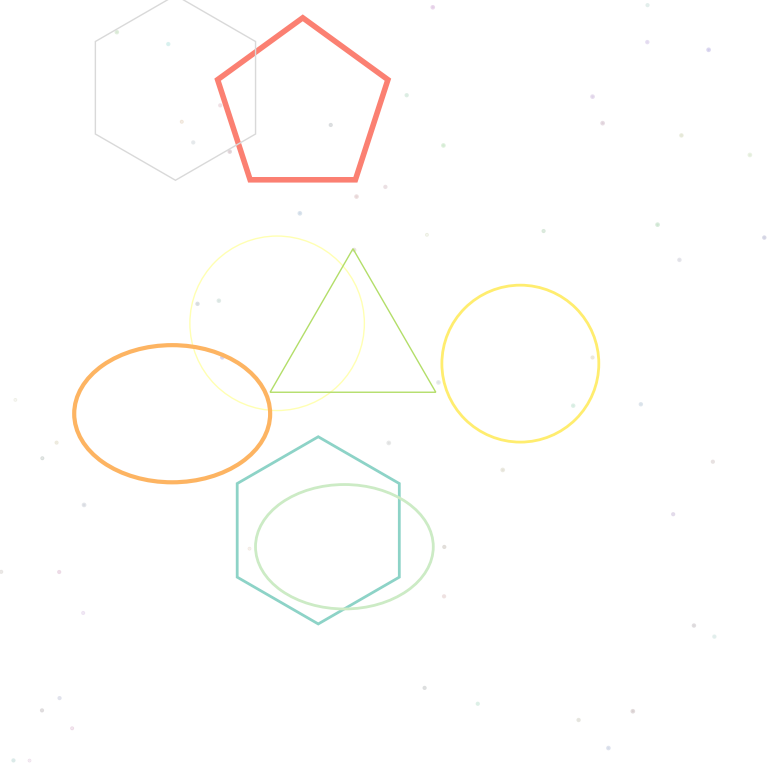[{"shape": "hexagon", "thickness": 1, "radius": 0.61, "center": [0.413, 0.311]}, {"shape": "circle", "thickness": 0.5, "radius": 0.57, "center": [0.36, 0.58]}, {"shape": "pentagon", "thickness": 2, "radius": 0.58, "center": [0.393, 0.861]}, {"shape": "oval", "thickness": 1.5, "radius": 0.64, "center": [0.224, 0.463]}, {"shape": "triangle", "thickness": 0.5, "radius": 0.62, "center": [0.458, 0.553]}, {"shape": "hexagon", "thickness": 0.5, "radius": 0.6, "center": [0.228, 0.886]}, {"shape": "oval", "thickness": 1, "radius": 0.58, "center": [0.447, 0.29]}, {"shape": "circle", "thickness": 1, "radius": 0.51, "center": [0.676, 0.528]}]